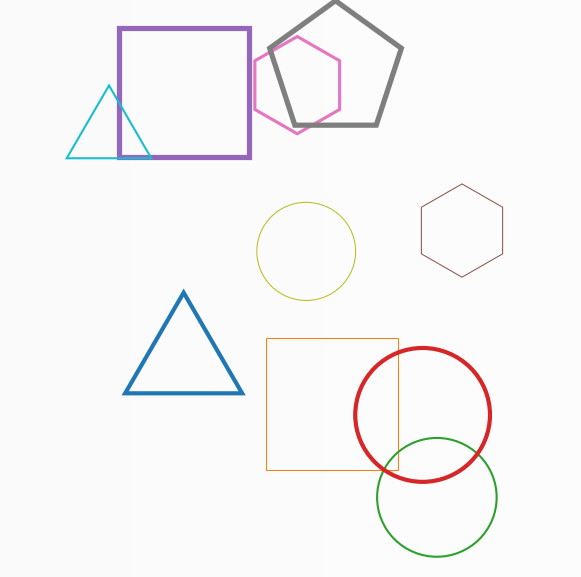[{"shape": "triangle", "thickness": 2, "radius": 0.58, "center": [0.316, 0.376]}, {"shape": "square", "thickness": 0.5, "radius": 0.57, "center": [0.571, 0.3]}, {"shape": "circle", "thickness": 1, "radius": 0.51, "center": [0.752, 0.138]}, {"shape": "circle", "thickness": 2, "radius": 0.58, "center": [0.727, 0.281]}, {"shape": "square", "thickness": 2.5, "radius": 0.56, "center": [0.317, 0.839]}, {"shape": "hexagon", "thickness": 0.5, "radius": 0.4, "center": [0.795, 0.6]}, {"shape": "hexagon", "thickness": 1.5, "radius": 0.42, "center": [0.511, 0.852]}, {"shape": "pentagon", "thickness": 2.5, "radius": 0.6, "center": [0.577, 0.879]}, {"shape": "circle", "thickness": 0.5, "radius": 0.42, "center": [0.527, 0.564]}, {"shape": "triangle", "thickness": 1, "radius": 0.42, "center": [0.188, 0.767]}]